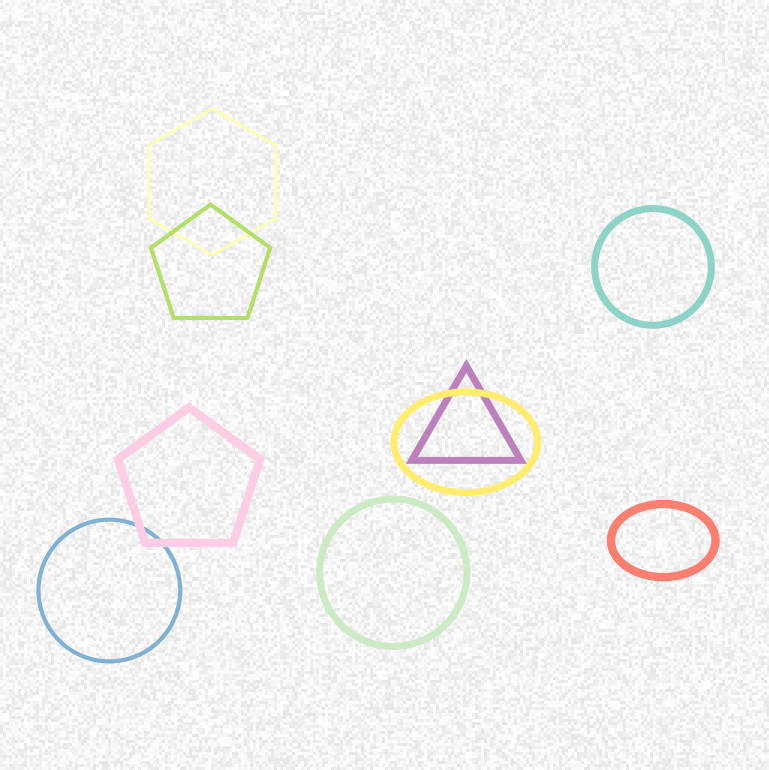[{"shape": "circle", "thickness": 2.5, "radius": 0.38, "center": [0.848, 0.653]}, {"shape": "hexagon", "thickness": 1, "radius": 0.48, "center": [0.276, 0.764]}, {"shape": "oval", "thickness": 3, "radius": 0.34, "center": [0.861, 0.298]}, {"shape": "circle", "thickness": 1.5, "radius": 0.46, "center": [0.142, 0.233]}, {"shape": "pentagon", "thickness": 1.5, "radius": 0.41, "center": [0.273, 0.653]}, {"shape": "pentagon", "thickness": 3, "radius": 0.49, "center": [0.245, 0.374]}, {"shape": "triangle", "thickness": 2.5, "radius": 0.41, "center": [0.606, 0.443]}, {"shape": "circle", "thickness": 2.5, "radius": 0.48, "center": [0.511, 0.256]}, {"shape": "oval", "thickness": 2.5, "radius": 0.47, "center": [0.605, 0.426]}]